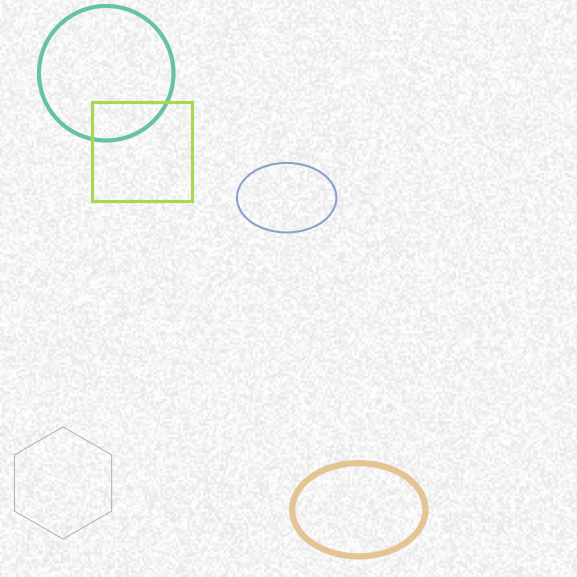[{"shape": "circle", "thickness": 2, "radius": 0.58, "center": [0.184, 0.872]}, {"shape": "oval", "thickness": 1, "radius": 0.43, "center": [0.496, 0.657]}, {"shape": "square", "thickness": 1.5, "radius": 0.43, "center": [0.245, 0.737]}, {"shape": "oval", "thickness": 3, "radius": 0.58, "center": [0.621, 0.116]}, {"shape": "hexagon", "thickness": 0.5, "radius": 0.49, "center": [0.109, 0.163]}]